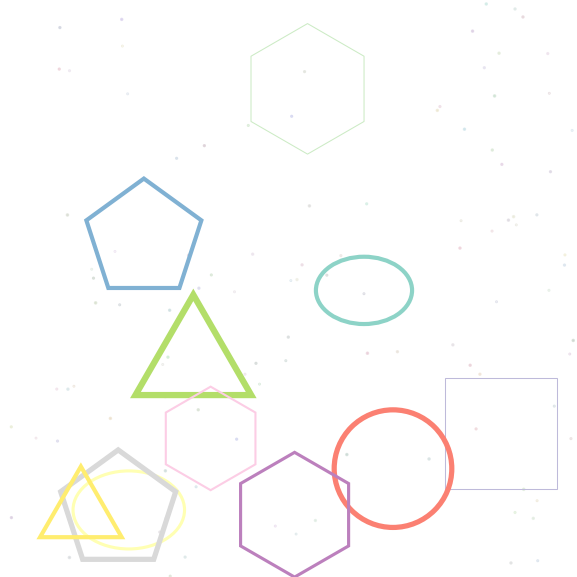[{"shape": "oval", "thickness": 2, "radius": 0.42, "center": [0.63, 0.496]}, {"shape": "oval", "thickness": 1.5, "radius": 0.48, "center": [0.223, 0.116]}, {"shape": "square", "thickness": 0.5, "radius": 0.48, "center": [0.868, 0.248]}, {"shape": "circle", "thickness": 2.5, "radius": 0.51, "center": [0.681, 0.188]}, {"shape": "pentagon", "thickness": 2, "radius": 0.52, "center": [0.249, 0.585]}, {"shape": "triangle", "thickness": 3, "radius": 0.58, "center": [0.335, 0.373]}, {"shape": "hexagon", "thickness": 1, "radius": 0.45, "center": [0.365, 0.24]}, {"shape": "pentagon", "thickness": 2.5, "radius": 0.52, "center": [0.205, 0.115]}, {"shape": "hexagon", "thickness": 1.5, "radius": 0.54, "center": [0.51, 0.108]}, {"shape": "hexagon", "thickness": 0.5, "radius": 0.57, "center": [0.533, 0.845]}, {"shape": "triangle", "thickness": 2, "radius": 0.41, "center": [0.14, 0.11]}]